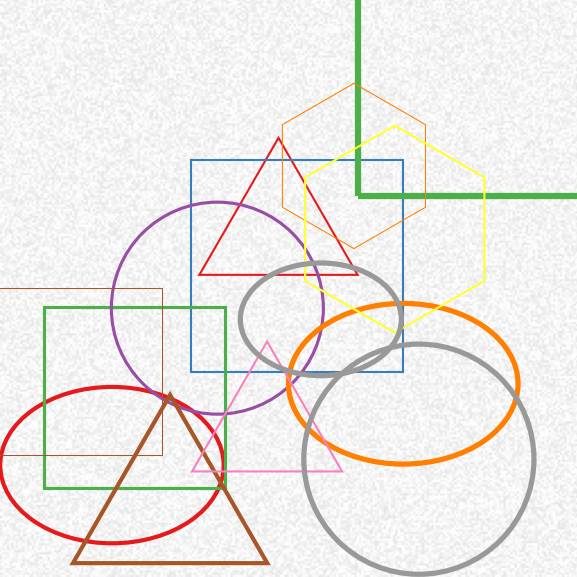[{"shape": "triangle", "thickness": 1, "radius": 0.79, "center": [0.482, 0.602]}, {"shape": "oval", "thickness": 2, "radius": 0.97, "center": [0.194, 0.194]}, {"shape": "square", "thickness": 1, "radius": 0.91, "center": [0.514, 0.539]}, {"shape": "square", "thickness": 1.5, "radius": 0.78, "center": [0.232, 0.31]}, {"shape": "square", "thickness": 3, "radius": 0.96, "center": [0.811, 0.851]}, {"shape": "circle", "thickness": 1.5, "radius": 0.92, "center": [0.376, 0.466]}, {"shape": "oval", "thickness": 2.5, "radius": 0.99, "center": [0.698, 0.335]}, {"shape": "hexagon", "thickness": 0.5, "radius": 0.72, "center": [0.613, 0.712]}, {"shape": "hexagon", "thickness": 1, "radius": 0.9, "center": [0.684, 0.602]}, {"shape": "square", "thickness": 0.5, "radius": 0.72, "center": [0.136, 0.356]}, {"shape": "triangle", "thickness": 2, "radius": 0.97, "center": [0.295, 0.121]}, {"shape": "triangle", "thickness": 1, "radius": 0.75, "center": [0.462, 0.258]}, {"shape": "oval", "thickness": 2.5, "radius": 0.7, "center": [0.556, 0.446]}, {"shape": "circle", "thickness": 2.5, "radius": 1.0, "center": [0.725, 0.204]}]